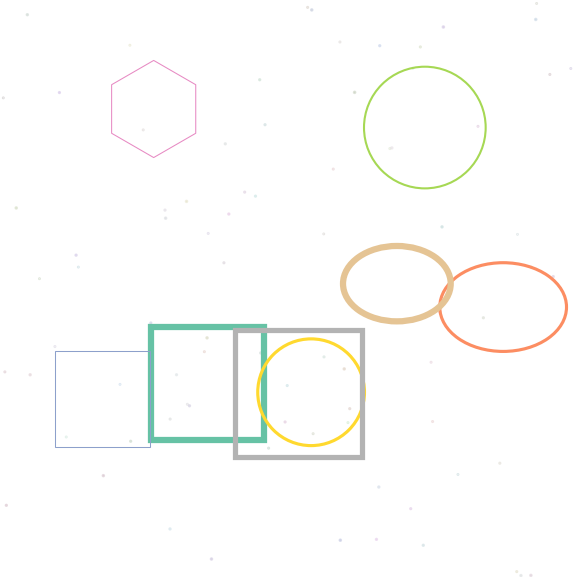[{"shape": "square", "thickness": 3, "radius": 0.49, "center": [0.359, 0.335]}, {"shape": "oval", "thickness": 1.5, "radius": 0.55, "center": [0.871, 0.467]}, {"shape": "square", "thickness": 0.5, "radius": 0.41, "center": [0.177, 0.309]}, {"shape": "hexagon", "thickness": 0.5, "radius": 0.42, "center": [0.266, 0.81]}, {"shape": "circle", "thickness": 1, "radius": 0.53, "center": [0.736, 0.778]}, {"shape": "circle", "thickness": 1.5, "radius": 0.46, "center": [0.539, 0.32]}, {"shape": "oval", "thickness": 3, "radius": 0.47, "center": [0.687, 0.508]}, {"shape": "square", "thickness": 2.5, "radius": 0.55, "center": [0.518, 0.318]}]